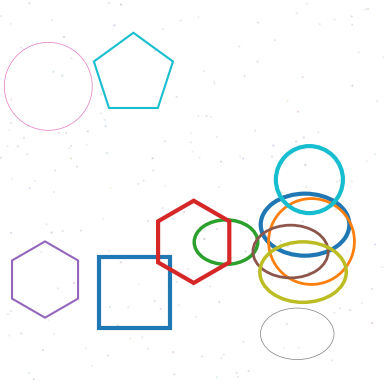[{"shape": "square", "thickness": 3, "radius": 0.46, "center": [0.35, 0.24]}, {"shape": "oval", "thickness": 3, "radius": 0.58, "center": [0.792, 0.416]}, {"shape": "circle", "thickness": 2, "radius": 0.56, "center": [0.809, 0.373]}, {"shape": "oval", "thickness": 2.5, "radius": 0.41, "center": [0.587, 0.371]}, {"shape": "hexagon", "thickness": 3, "radius": 0.53, "center": [0.503, 0.372]}, {"shape": "hexagon", "thickness": 1.5, "radius": 0.5, "center": [0.117, 0.274]}, {"shape": "oval", "thickness": 2, "radius": 0.49, "center": [0.755, 0.347]}, {"shape": "circle", "thickness": 0.5, "radius": 0.57, "center": [0.125, 0.776]}, {"shape": "oval", "thickness": 0.5, "radius": 0.48, "center": [0.772, 0.133]}, {"shape": "oval", "thickness": 2.5, "radius": 0.56, "center": [0.787, 0.293]}, {"shape": "pentagon", "thickness": 1.5, "radius": 0.54, "center": [0.347, 0.807]}, {"shape": "circle", "thickness": 3, "radius": 0.44, "center": [0.804, 0.533]}]